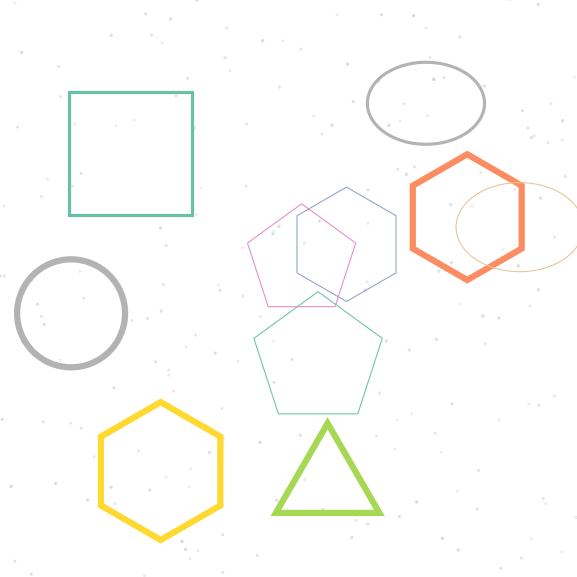[{"shape": "pentagon", "thickness": 0.5, "radius": 0.58, "center": [0.551, 0.377]}, {"shape": "square", "thickness": 1.5, "radius": 0.53, "center": [0.226, 0.734]}, {"shape": "hexagon", "thickness": 3, "radius": 0.54, "center": [0.809, 0.623]}, {"shape": "hexagon", "thickness": 0.5, "radius": 0.5, "center": [0.6, 0.576]}, {"shape": "pentagon", "thickness": 0.5, "radius": 0.49, "center": [0.522, 0.548]}, {"shape": "triangle", "thickness": 3, "radius": 0.52, "center": [0.567, 0.163]}, {"shape": "hexagon", "thickness": 3, "radius": 0.6, "center": [0.278, 0.183]}, {"shape": "oval", "thickness": 0.5, "radius": 0.55, "center": [0.9, 0.606]}, {"shape": "circle", "thickness": 3, "radius": 0.47, "center": [0.123, 0.457]}, {"shape": "oval", "thickness": 1.5, "radius": 0.51, "center": [0.738, 0.82]}]